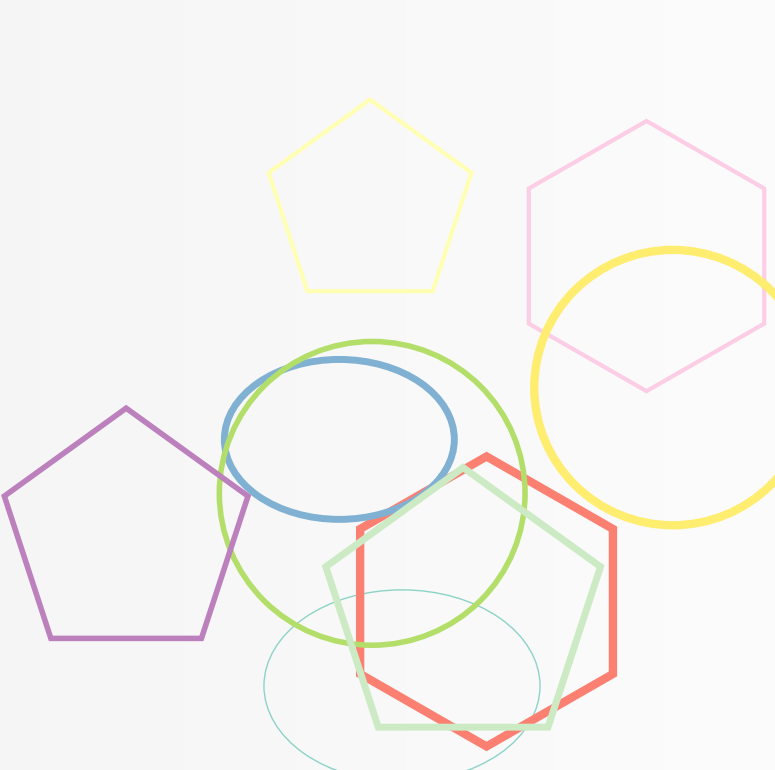[{"shape": "oval", "thickness": 0.5, "radius": 0.89, "center": [0.519, 0.109]}, {"shape": "pentagon", "thickness": 1.5, "radius": 0.69, "center": [0.477, 0.733]}, {"shape": "hexagon", "thickness": 3, "radius": 0.94, "center": [0.628, 0.219]}, {"shape": "oval", "thickness": 2.5, "radius": 0.74, "center": [0.438, 0.429]}, {"shape": "circle", "thickness": 2, "radius": 0.99, "center": [0.48, 0.359]}, {"shape": "hexagon", "thickness": 1.5, "radius": 0.88, "center": [0.834, 0.667]}, {"shape": "pentagon", "thickness": 2, "radius": 0.83, "center": [0.163, 0.305]}, {"shape": "pentagon", "thickness": 2.5, "radius": 0.93, "center": [0.598, 0.206]}, {"shape": "circle", "thickness": 3, "radius": 0.89, "center": [0.868, 0.497]}]